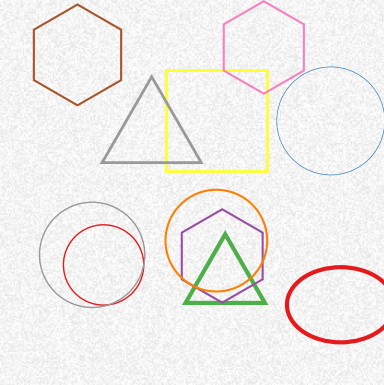[{"shape": "circle", "thickness": 1, "radius": 0.52, "center": [0.269, 0.312]}, {"shape": "oval", "thickness": 3, "radius": 0.7, "center": [0.885, 0.208]}, {"shape": "circle", "thickness": 0.5, "radius": 0.7, "center": [0.859, 0.686]}, {"shape": "triangle", "thickness": 3, "radius": 0.59, "center": [0.585, 0.273]}, {"shape": "hexagon", "thickness": 1.5, "radius": 0.61, "center": [0.577, 0.335]}, {"shape": "circle", "thickness": 1.5, "radius": 0.66, "center": [0.562, 0.375]}, {"shape": "square", "thickness": 2, "radius": 0.65, "center": [0.563, 0.687]}, {"shape": "hexagon", "thickness": 1.5, "radius": 0.65, "center": [0.201, 0.857]}, {"shape": "hexagon", "thickness": 1.5, "radius": 0.6, "center": [0.685, 0.877]}, {"shape": "triangle", "thickness": 2, "radius": 0.74, "center": [0.394, 0.652]}, {"shape": "circle", "thickness": 1, "radius": 0.68, "center": [0.239, 0.338]}]